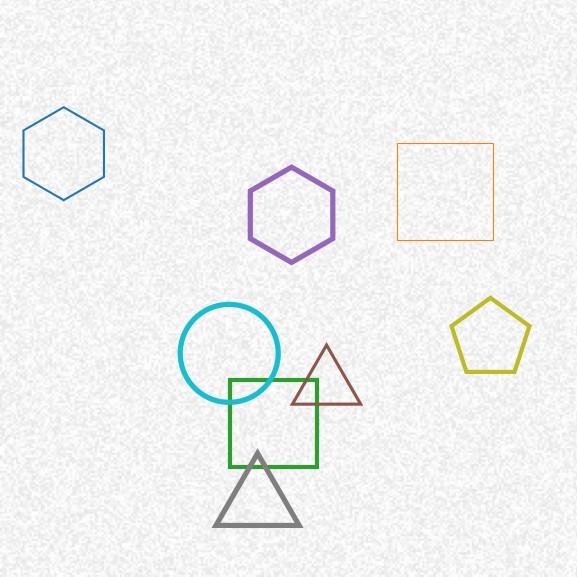[{"shape": "hexagon", "thickness": 1, "radius": 0.4, "center": [0.11, 0.733]}, {"shape": "square", "thickness": 0.5, "radius": 0.42, "center": [0.77, 0.667]}, {"shape": "square", "thickness": 2, "radius": 0.37, "center": [0.473, 0.266]}, {"shape": "hexagon", "thickness": 2.5, "radius": 0.41, "center": [0.505, 0.627]}, {"shape": "triangle", "thickness": 1.5, "radius": 0.34, "center": [0.565, 0.333]}, {"shape": "triangle", "thickness": 2.5, "radius": 0.42, "center": [0.446, 0.131]}, {"shape": "pentagon", "thickness": 2, "radius": 0.35, "center": [0.849, 0.412]}, {"shape": "circle", "thickness": 2.5, "radius": 0.42, "center": [0.397, 0.387]}]